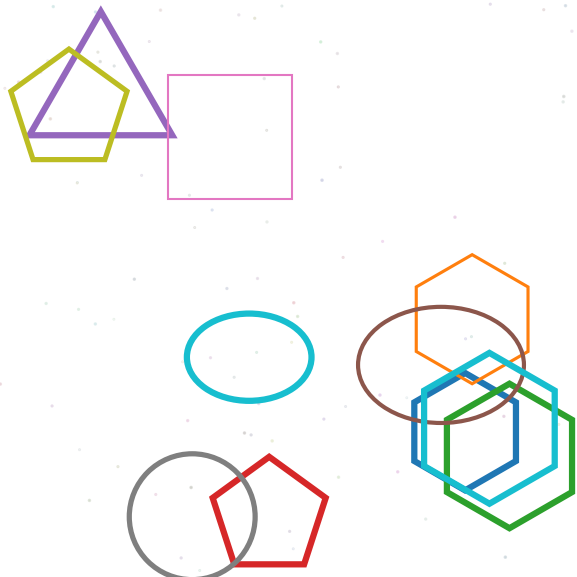[{"shape": "hexagon", "thickness": 3, "radius": 0.51, "center": [0.805, 0.252]}, {"shape": "hexagon", "thickness": 1.5, "radius": 0.56, "center": [0.818, 0.446]}, {"shape": "hexagon", "thickness": 3, "radius": 0.63, "center": [0.882, 0.21]}, {"shape": "pentagon", "thickness": 3, "radius": 0.51, "center": [0.466, 0.105]}, {"shape": "triangle", "thickness": 3, "radius": 0.71, "center": [0.175, 0.836]}, {"shape": "oval", "thickness": 2, "radius": 0.72, "center": [0.764, 0.367]}, {"shape": "square", "thickness": 1, "radius": 0.54, "center": [0.398, 0.762]}, {"shape": "circle", "thickness": 2.5, "radius": 0.54, "center": [0.333, 0.104]}, {"shape": "pentagon", "thickness": 2.5, "radius": 0.53, "center": [0.119, 0.808]}, {"shape": "oval", "thickness": 3, "radius": 0.54, "center": [0.432, 0.381]}, {"shape": "hexagon", "thickness": 3, "radius": 0.65, "center": [0.847, 0.257]}]